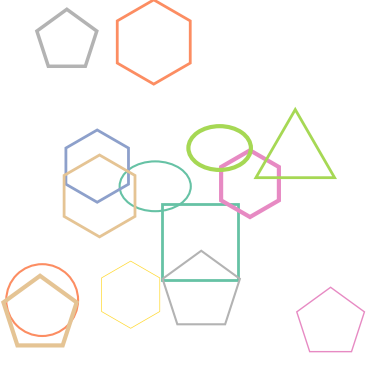[{"shape": "oval", "thickness": 1.5, "radius": 0.46, "center": [0.403, 0.516]}, {"shape": "square", "thickness": 2, "radius": 0.5, "center": [0.519, 0.371]}, {"shape": "hexagon", "thickness": 2, "radius": 0.55, "center": [0.399, 0.891]}, {"shape": "circle", "thickness": 1.5, "radius": 0.47, "center": [0.11, 0.221]}, {"shape": "hexagon", "thickness": 2, "radius": 0.47, "center": [0.252, 0.569]}, {"shape": "hexagon", "thickness": 3, "radius": 0.43, "center": [0.649, 0.523]}, {"shape": "pentagon", "thickness": 1, "radius": 0.46, "center": [0.859, 0.161]}, {"shape": "oval", "thickness": 3, "radius": 0.41, "center": [0.571, 0.615]}, {"shape": "triangle", "thickness": 2, "radius": 0.59, "center": [0.767, 0.598]}, {"shape": "hexagon", "thickness": 0.5, "radius": 0.44, "center": [0.339, 0.235]}, {"shape": "pentagon", "thickness": 3, "radius": 0.5, "center": [0.104, 0.184]}, {"shape": "hexagon", "thickness": 2, "radius": 0.53, "center": [0.259, 0.491]}, {"shape": "pentagon", "thickness": 2.5, "radius": 0.41, "center": [0.174, 0.894]}, {"shape": "pentagon", "thickness": 1.5, "radius": 0.53, "center": [0.523, 0.243]}]